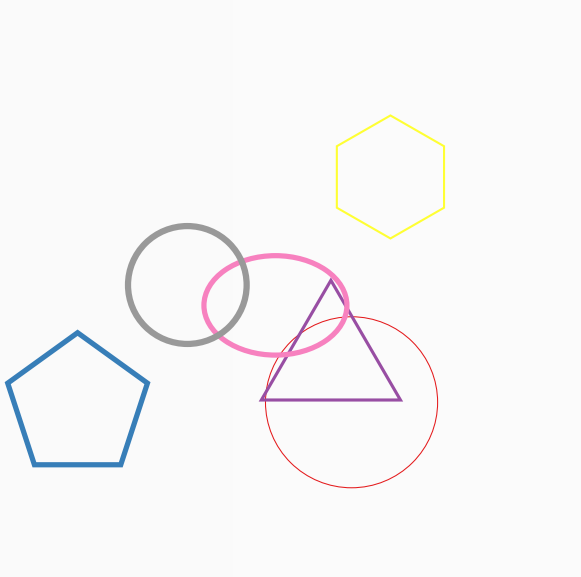[{"shape": "circle", "thickness": 0.5, "radius": 0.74, "center": [0.605, 0.303]}, {"shape": "pentagon", "thickness": 2.5, "radius": 0.63, "center": [0.133, 0.297]}, {"shape": "triangle", "thickness": 1.5, "radius": 0.69, "center": [0.569, 0.376]}, {"shape": "hexagon", "thickness": 1, "radius": 0.53, "center": [0.672, 0.693]}, {"shape": "oval", "thickness": 2.5, "radius": 0.61, "center": [0.474, 0.47]}, {"shape": "circle", "thickness": 3, "radius": 0.51, "center": [0.322, 0.506]}]